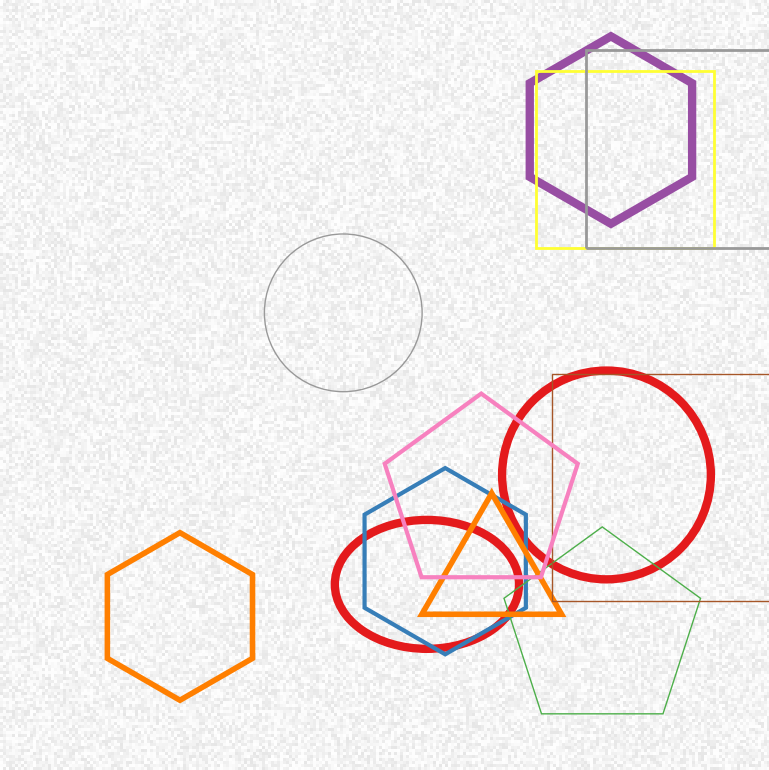[{"shape": "circle", "thickness": 3, "radius": 0.68, "center": [0.788, 0.383]}, {"shape": "oval", "thickness": 3, "radius": 0.6, "center": [0.554, 0.241]}, {"shape": "hexagon", "thickness": 1.5, "radius": 0.6, "center": [0.578, 0.271]}, {"shape": "pentagon", "thickness": 0.5, "radius": 0.67, "center": [0.782, 0.182]}, {"shape": "hexagon", "thickness": 3, "radius": 0.61, "center": [0.793, 0.831]}, {"shape": "triangle", "thickness": 2, "radius": 0.52, "center": [0.639, 0.255]}, {"shape": "hexagon", "thickness": 2, "radius": 0.54, "center": [0.234, 0.199]}, {"shape": "square", "thickness": 1, "radius": 0.58, "center": [0.811, 0.793]}, {"shape": "square", "thickness": 0.5, "radius": 0.74, "center": [0.864, 0.367]}, {"shape": "pentagon", "thickness": 1.5, "radius": 0.66, "center": [0.625, 0.357]}, {"shape": "circle", "thickness": 0.5, "radius": 0.51, "center": [0.446, 0.594]}, {"shape": "square", "thickness": 1, "radius": 0.64, "center": [0.89, 0.807]}]